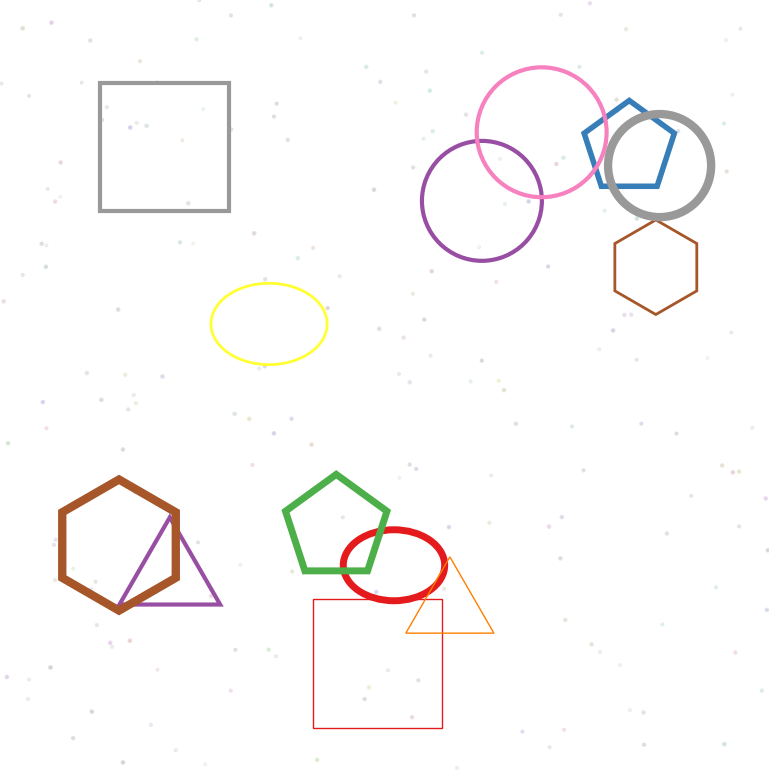[{"shape": "square", "thickness": 0.5, "radius": 0.42, "center": [0.49, 0.139]}, {"shape": "oval", "thickness": 2.5, "radius": 0.33, "center": [0.512, 0.266]}, {"shape": "pentagon", "thickness": 2, "radius": 0.31, "center": [0.817, 0.808]}, {"shape": "pentagon", "thickness": 2.5, "radius": 0.35, "center": [0.437, 0.315]}, {"shape": "triangle", "thickness": 1.5, "radius": 0.38, "center": [0.221, 0.253]}, {"shape": "circle", "thickness": 1.5, "radius": 0.39, "center": [0.626, 0.739]}, {"shape": "triangle", "thickness": 0.5, "radius": 0.33, "center": [0.584, 0.211]}, {"shape": "oval", "thickness": 1, "radius": 0.38, "center": [0.349, 0.579]}, {"shape": "hexagon", "thickness": 1, "radius": 0.31, "center": [0.852, 0.653]}, {"shape": "hexagon", "thickness": 3, "radius": 0.43, "center": [0.155, 0.292]}, {"shape": "circle", "thickness": 1.5, "radius": 0.42, "center": [0.703, 0.828]}, {"shape": "square", "thickness": 1.5, "radius": 0.42, "center": [0.214, 0.81]}, {"shape": "circle", "thickness": 3, "radius": 0.33, "center": [0.857, 0.785]}]